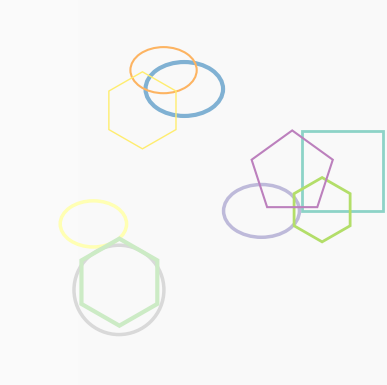[{"shape": "square", "thickness": 2, "radius": 0.52, "center": [0.884, 0.557]}, {"shape": "oval", "thickness": 2.5, "radius": 0.43, "center": [0.241, 0.418]}, {"shape": "oval", "thickness": 2.5, "radius": 0.49, "center": [0.675, 0.452]}, {"shape": "oval", "thickness": 3, "radius": 0.5, "center": [0.476, 0.769]}, {"shape": "oval", "thickness": 1.5, "radius": 0.43, "center": [0.422, 0.818]}, {"shape": "hexagon", "thickness": 2, "radius": 0.42, "center": [0.831, 0.455]}, {"shape": "circle", "thickness": 2.5, "radius": 0.58, "center": [0.307, 0.247]}, {"shape": "pentagon", "thickness": 1.5, "radius": 0.55, "center": [0.754, 0.551]}, {"shape": "hexagon", "thickness": 3, "radius": 0.57, "center": [0.308, 0.267]}, {"shape": "hexagon", "thickness": 1, "radius": 0.5, "center": [0.368, 0.713]}]